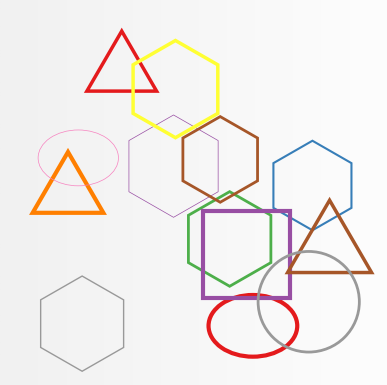[{"shape": "triangle", "thickness": 2.5, "radius": 0.52, "center": [0.314, 0.815]}, {"shape": "oval", "thickness": 3, "radius": 0.57, "center": [0.653, 0.154]}, {"shape": "hexagon", "thickness": 1.5, "radius": 0.58, "center": [0.806, 0.518]}, {"shape": "hexagon", "thickness": 2, "radius": 0.61, "center": [0.593, 0.379]}, {"shape": "square", "thickness": 3, "radius": 0.56, "center": [0.637, 0.338]}, {"shape": "hexagon", "thickness": 0.5, "radius": 0.66, "center": [0.448, 0.568]}, {"shape": "triangle", "thickness": 3, "radius": 0.53, "center": [0.175, 0.5]}, {"shape": "hexagon", "thickness": 2.5, "radius": 0.63, "center": [0.453, 0.769]}, {"shape": "hexagon", "thickness": 2, "radius": 0.56, "center": [0.568, 0.586]}, {"shape": "triangle", "thickness": 2.5, "radius": 0.63, "center": [0.851, 0.355]}, {"shape": "oval", "thickness": 0.5, "radius": 0.52, "center": [0.202, 0.59]}, {"shape": "hexagon", "thickness": 1, "radius": 0.62, "center": [0.212, 0.159]}, {"shape": "circle", "thickness": 2, "radius": 0.65, "center": [0.797, 0.216]}]